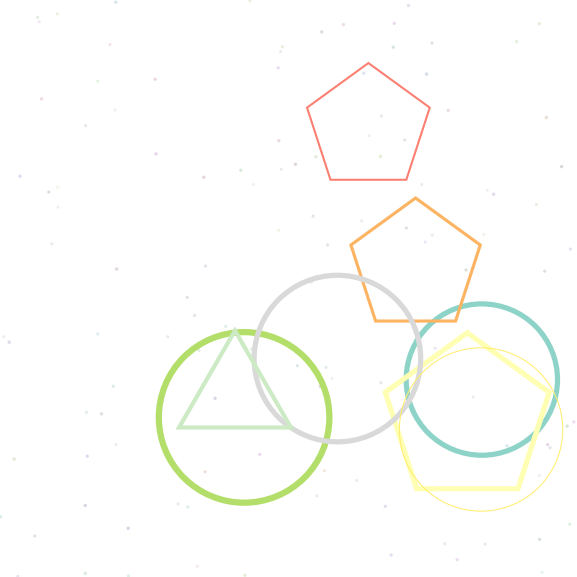[{"shape": "circle", "thickness": 2.5, "radius": 0.66, "center": [0.834, 0.342]}, {"shape": "pentagon", "thickness": 2.5, "radius": 0.75, "center": [0.809, 0.274]}, {"shape": "pentagon", "thickness": 1, "radius": 0.56, "center": [0.638, 0.778]}, {"shape": "pentagon", "thickness": 1.5, "radius": 0.59, "center": [0.72, 0.538]}, {"shape": "circle", "thickness": 3, "radius": 0.74, "center": [0.423, 0.276]}, {"shape": "circle", "thickness": 2.5, "radius": 0.72, "center": [0.584, 0.378]}, {"shape": "triangle", "thickness": 2, "radius": 0.56, "center": [0.407, 0.315]}, {"shape": "circle", "thickness": 0.5, "radius": 0.71, "center": [0.833, 0.255]}]